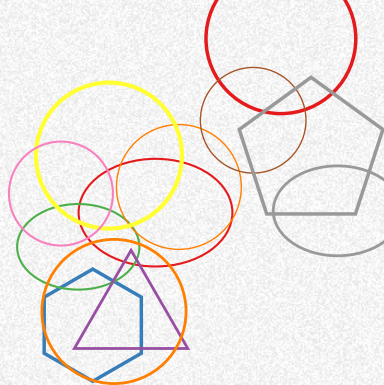[{"shape": "oval", "thickness": 1.5, "radius": 1.0, "center": [0.404, 0.448]}, {"shape": "circle", "thickness": 2.5, "radius": 0.97, "center": [0.73, 0.899]}, {"shape": "hexagon", "thickness": 2.5, "radius": 0.73, "center": [0.241, 0.155]}, {"shape": "oval", "thickness": 1.5, "radius": 0.79, "center": [0.203, 0.359]}, {"shape": "triangle", "thickness": 2, "radius": 0.85, "center": [0.34, 0.18]}, {"shape": "circle", "thickness": 2, "radius": 0.94, "center": [0.296, 0.191]}, {"shape": "circle", "thickness": 1, "radius": 0.81, "center": [0.465, 0.514]}, {"shape": "circle", "thickness": 3, "radius": 0.95, "center": [0.283, 0.596]}, {"shape": "circle", "thickness": 1, "radius": 0.69, "center": [0.658, 0.688]}, {"shape": "circle", "thickness": 1.5, "radius": 0.68, "center": [0.158, 0.497]}, {"shape": "oval", "thickness": 2, "radius": 0.83, "center": [0.877, 0.452]}, {"shape": "pentagon", "thickness": 2.5, "radius": 0.98, "center": [0.808, 0.603]}]